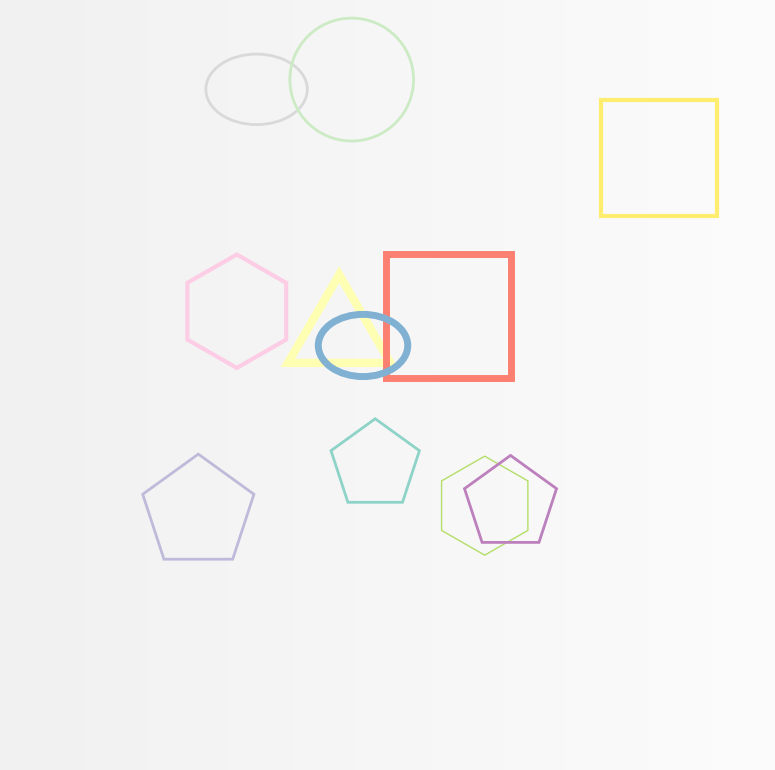[{"shape": "pentagon", "thickness": 1, "radius": 0.3, "center": [0.484, 0.396]}, {"shape": "triangle", "thickness": 3, "radius": 0.38, "center": [0.438, 0.567]}, {"shape": "pentagon", "thickness": 1, "radius": 0.38, "center": [0.256, 0.335]}, {"shape": "square", "thickness": 2.5, "radius": 0.4, "center": [0.579, 0.59]}, {"shape": "oval", "thickness": 2.5, "radius": 0.29, "center": [0.468, 0.551]}, {"shape": "hexagon", "thickness": 0.5, "radius": 0.32, "center": [0.625, 0.343]}, {"shape": "hexagon", "thickness": 1.5, "radius": 0.37, "center": [0.306, 0.596]}, {"shape": "oval", "thickness": 1, "radius": 0.33, "center": [0.331, 0.884]}, {"shape": "pentagon", "thickness": 1, "radius": 0.31, "center": [0.659, 0.346]}, {"shape": "circle", "thickness": 1, "radius": 0.4, "center": [0.454, 0.897]}, {"shape": "square", "thickness": 1.5, "radius": 0.38, "center": [0.85, 0.795]}]